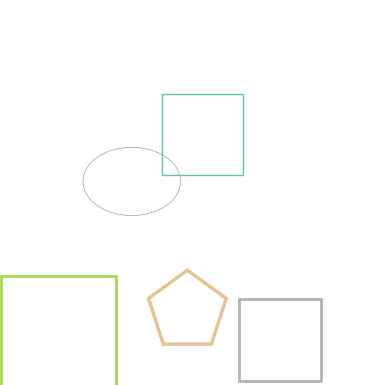[{"shape": "square", "thickness": 1, "radius": 0.52, "center": [0.526, 0.651]}, {"shape": "oval", "thickness": 0.5, "radius": 0.63, "center": [0.342, 0.529]}, {"shape": "square", "thickness": 2, "radius": 0.75, "center": [0.152, 0.134]}, {"shape": "pentagon", "thickness": 2.5, "radius": 0.53, "center": [0.487, 0.192]}, {"shape": "square", "thickness": 2, "radius": 0.54, "center": [0.728, 0.117]}]